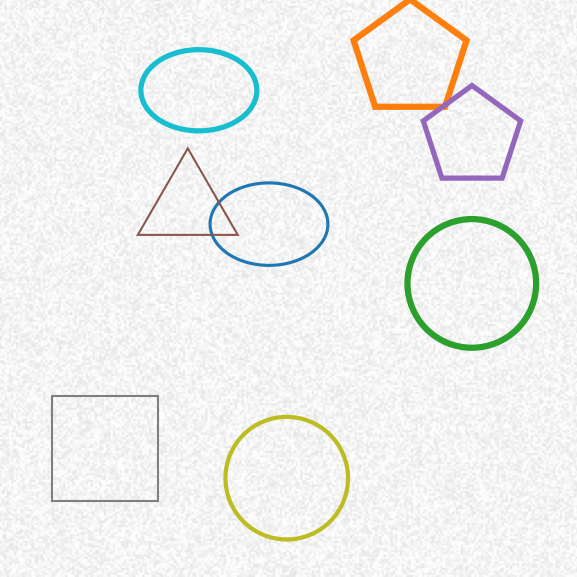[{"shape": "oval", "thickness": 1.5, "radius": 0.51, "center": [0.466, 0.611]}, {"shape": "pentagon", "thickness": 3, "radius": 0.51, "center": [0.71, 0.897]}, {"shape": "circle", "thickness": 3, "radius": 0.56, "center": [0.817, 0.508]}, {"shape": "pentagon", "thickness": 2.5, "radius": 0.44, "center": [0.817, 0.762]}, {"shape": "triangle", "thickness": 1, "radius": 0.5, "center": [0.325, 0.642]}, {"shape": "square", "thickness": 1, "radius": 0.46, "center": [0.182, 0.223]}, {"shape": "circle", "thickness": 2, "radius": 0.53, "center": [0.497, 0.171]}, {"shape": "oval", "thickness": 2.5, "radius": 0.5, "center": [0.344, 0.843]}]